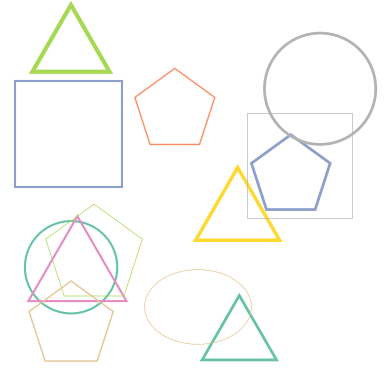[{"shape": "circle", "thickness": 1.5, "radius": 0.6, "center": [0.185, 0.306]}, {"shape": "triangle", "thickness": 2, "radius": 0.56, "center": [0.622, 0.121]}, {"shape": "pentagon", "thickness": 1, "radius": 0.55, "center": [0.454, 0.713]}, {"shape": "pentagon", "thickness": 2, "radius": 0.54, "center": [0.755, 0.543]}, {"shape": "square", "thickness": 1.5, "radius": 0.69, "center": [0.178, 0.652]}, {"shape": "triangle", "thickness": 1.5, "radius": 0.74, "center": [0.201, 0.291]}, {"shape": "pentagon", "thickness": 0.5, "radius": 0.66, "center": [0.244, 0.338]}, {"shape": "triangle", "thickness": 3, "radius": 0.58, "center": [0.184, 0.871]}, {"shape": "triangle", "thickness": 2.5, "radius": 0.63, "center": [0.617, 0.439]}, {"shape": "oval", "thickness": 0.5, "radius": 0.69, "center": [0.514, 0.203]}, {"shape": "pentagon", "thickness": 1, "radius": 0.57, "center": [0.185, 0.155]}, {"shape": "square", "thickness": 0.5, "radius": 0.68, "center": [0.778, 0.57]}, {"shape": "circle", "thickness": 2, "radius": 0.72, "center": [0.831, 0.769]}]